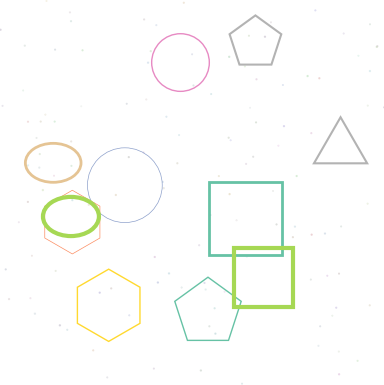[{"shape": "square", "thickness": 2, "radius": 0.48, "center": [0.638, 0.432]}, {"shape": "pentagon", "thickness": 1, "radius": 0.45, "center": [0.54, 0.189]}, {"shape": "hexagon", "thickness": 0.5, "radius": 0.41, "center": [0.188, 0.423]}, {"shape": "circle", "thickness": 0.5, "radius": 0.49, "center": [0.324, 0.519]}, {"shape": "circle", "thickness": 1, "radius": 0.37, "center": [0.469, 0.838]}, {"shape": "oval", "thickness": 3, "radius": 0.36, "center": [0.184, 0.438]}, {"shape": "square", "thickness": 3, "radius": 0.38, "center": [0.683, 0.279]}, {"shape": "hexagon", "thickness": 1, "radius": 0.47, "center": [0.282, 0.207]}, {"shape": "oval", "thickness": 2, "radius": 0.36, "center": [0.138, 0.577]}, {"shape": "pentagon", "thickness": 1.5, "radius": 0.35, "center": [0.663, 0.889]}, {"shape": "triangle", "thickness": 1.5, "radius": 0.4, "center": [0.885, 0.616]}]